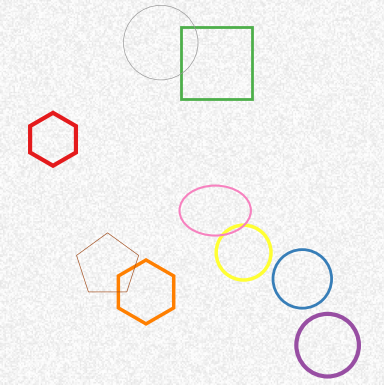[{"shape": "hexagon", "thickness": 3, "radius": 0.34, "center": [0.138, 0.638]}, {"shape": "circle", "thickness": 2, "radius": 0.38, "center": [0.785, 0.276]}, {"shape": "square", "thickness": 2, "radius": 0.47, "center": [0.562, 0.837]}, {"shape": "circle", "thickness": 3, "radius": 0.41, "center": [0.851, 0.103]}, {"shape": "hexagon", "thickness": 2.5, "radius": 0.41, "center": [0.379, 0.242]}, {"shape": "circle", "thickness": 2.5, "radius": 0.36, "center": [0.633, 0.344]}, {"shape": "pentagon", "thickness": 0.5, "radius": 0.42, "center": [0.279, 0.31]}, {"shape": "oval", "thickness": 1.5, "radius": 0.46, "center": [0.559, 0.453]}, {"shape": "circle", "thickness": 0.5, "radius": 0.48, "center": [0.418, 0.889]}]